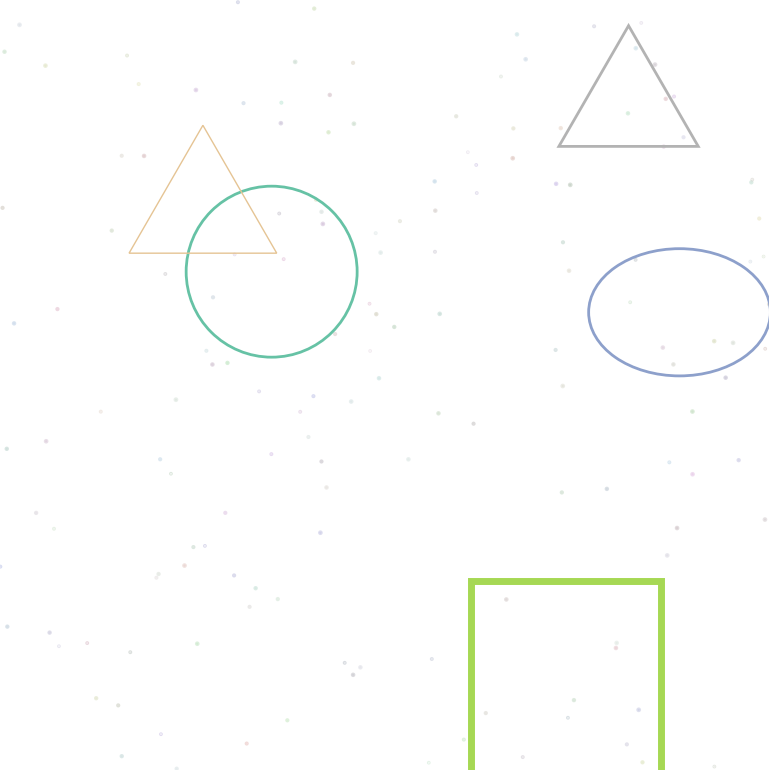[{"shape": "circle", "thickness": 1, "radius": 0.56, "center": [0.353, 0.647]}, {"shape": "oval", "thickness": 1, "radius": 0.59, "center": [0.882, 0.594]}, {"shape": "square", "thickness": 2.5, "radius": 0.62, "center": [0.736, 0.122]}, {"shape": "triangle", "thickness": 0.5, "radius": 0.55, "center": [0.264, 0.727]}, {"shape": "triangle", "thickness": 1, "radius": 0.52, "center": [0.816, 0.862]}]